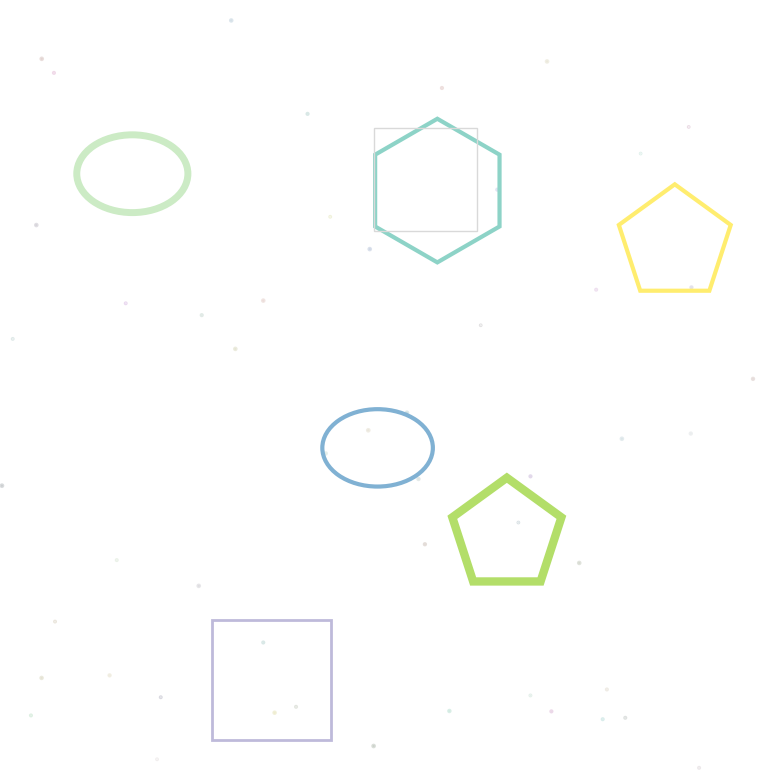[{"shape": "hexagon", "thickness": 1.5, "radius": 0.47, "center": [0.568, 0.752]}, {"shape": "square", "thickness": 1, "radius": 0.39, "center": [0.352, 0.117]}, {"shape": "oval", "thickness": 1.5, "radius": 0.36, "center": [0.49, 0.418]}, {"shape": "pentagon", "thickness": 3, "radius": 0.37, "center": [0.658, 0.305]}, {"shape": "square", "thickness": 0.5, "radius": 0.33, "center": [0.552, 0.767]}, {"shape": "oval", "thickness": 2.5, "radius": 0.36, "center": [0.172, 0.774]}, {"shape": "pentagon", "thickness": 1.5, "radius": 0.38, "center": [0.876, 0.684]}]